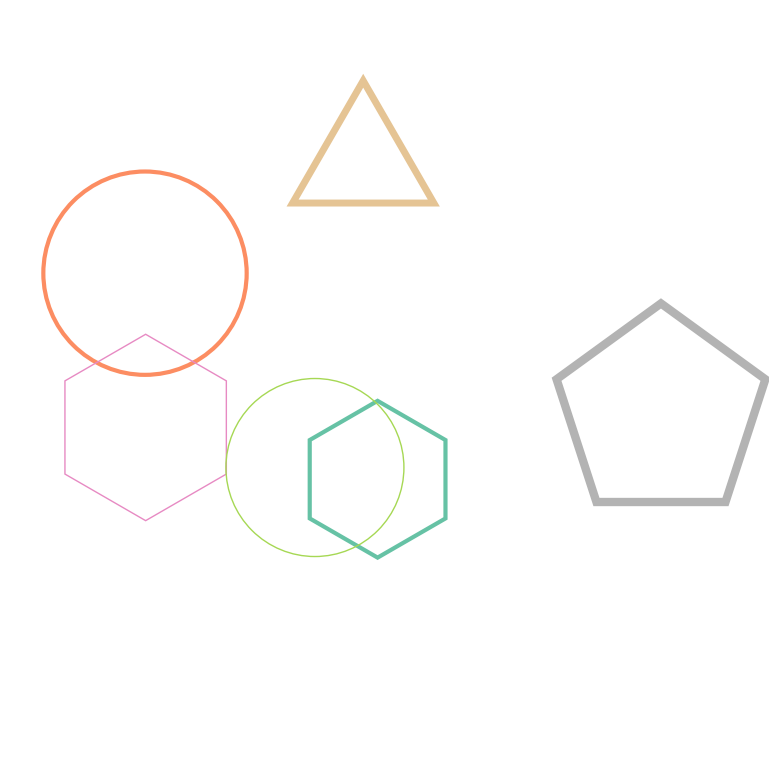[{"shape": "hexagon", "thickness": 1.5, "radius": 0.51, "center": [0.49, 0.378]}, {"shape": "circle", "thickness": 1.5, "radius": 0.66, "center": [0.188, 0.645]}, {"shape": "hexagon", "thickness": 0.5, "radius": 0.61, "center": [0.189, 0.445]}, {"shape": "circle", "thickness": 0.5, "radius": 0.58, "center": [0.409, 0.393]}, {"shape": "triangle", "thickness": 2.5, "radius": 0.53, "center": [0.472, 0.789]}, {"shape": "pentagon", "thickness": 3, "radius": 0.71, "center": [0.858, 0.463]}]